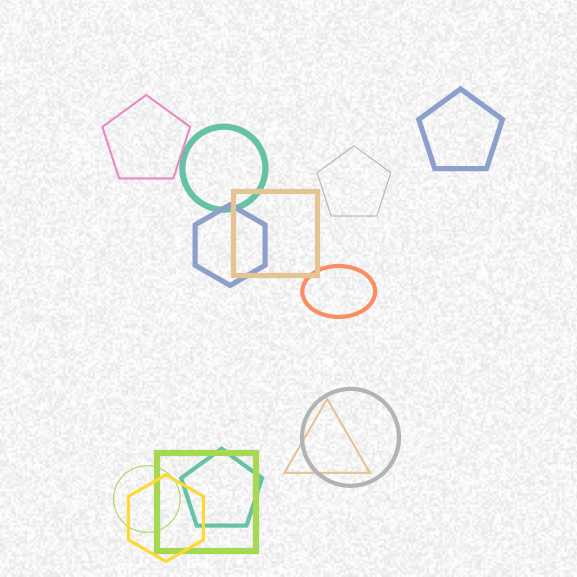[{"shape": "pentagon", "thickness": 2, "radius": 0.37, "center": [0.384, 0.149]}, {"shape": "circle", "thickness": 3, "radius": 0.36, "center": [0.388, 0.708]}, {"shape": "oval", "thickness": 2, "radius": 0.32, "center": [0.586, 0.494]}, {"shape": "hexagon", "thickness": 2.5, "radius": 0.35, "center": [0.398, 0.575]}, {"shape": "pentagon", "thickness": 2.5, "radius": 0.38, "center": [0.798, 0.769]}, {"shape": "pentagon", "thickness": 1, "radius": 0.4, "center": [0.253, 0.755]}, {"shape": "square", "thickness": 3, "radius": 0.43, "center": [0.357, 0.13]}, {"shape": "circle", "thickness": 0.5, "radius": 0.29, "center": [0.254, 0.135]}, {"shape": "hexagon", "thickness": 1.5, "radius": 0.38, "center": [0.287, 0.102]}, {"shape": "square", "thickness": 2.5, "radius": 0.36, "center": [0.477, 0.595]}, {"shape": "triangle", "thickness": 1, "radius": 0.43, "center": [0.566, 0.223]}, {"shape": "pentagon", "thickness": 0.5, "radius": 0.34, "center": [0.613, 0.679]}, {"shape": "circle", "thickness": 2, "radius": 0.42, "center": [0.607, 0.242]}]